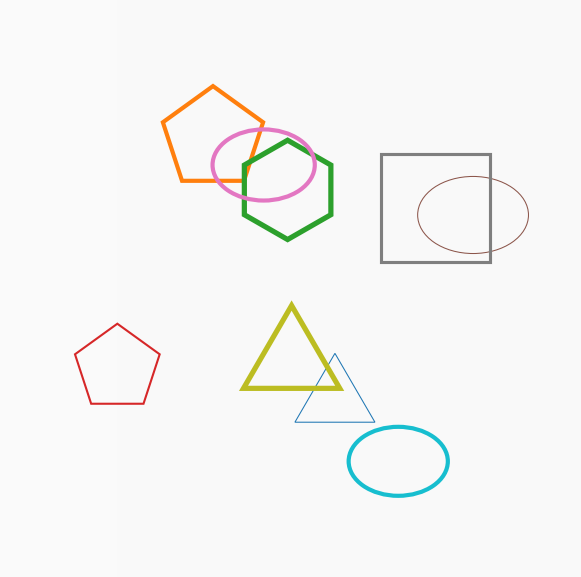[{"shape": "triangle", "thickness": 0.5, "radius": 0.4, "center": [0.576, 0.308]}, {"shape": "pentagon", "thickness": 2, "radius": 0.45, "center": [0.366, 0.759]}, {"shape": "hexagon", "thickness": 2.5, "radius": 0.43, "center": [0.495, 0.67]}, {"shape": "pentagon", "thickness": 1, "radius": 0.38, "center": [0.202, 0.362]}, {"shape": "oval", "thickness": 0.5, "radius": 0.48, "center": [0.814, 0.627]}, {"shape": "oval", "thickness": 2, "radius": 0.44, "center": [0.454, 0.713]}, {"shape": "square", "thickness": 1.5, "radius": 0.47, "center": [0.749, 0.639]}, {"shape": "triangle", "thickness": 2.5, "radius": 0.48, "center": [0.502, 0.374]}, {"shape": "oval", "thickness": 2, "radius": 0.43, "center": [0.685, 0.2]}]